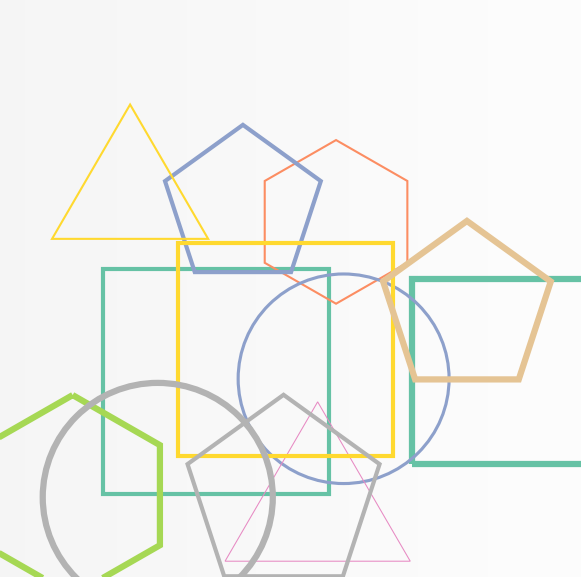[{"shape": "square", "thickness": 3, "radius": 0.8, "center": [0.868, 0.356]}, {"shape": "square", "thickness": 2, "radius": 0.97, "center": [0.371, 0.338]}, {"shape": "hexagon", "thickness": 1, "radius": 0.71, "center": [0.578, 0.615]}, {"shape": "pentagon", "thickness": 2, "radius": 0.7, "center": [0.418, 0.642]}, {"shape": "circle", "thickness": 1.5, "radius": 0.91, "center": [0.591, 0.343]}, {"shape": "triangle", "thickness": 0.5, "radius": 0.92, "center": [0.546, 0.119]}, {"shape": "hexagon", "thickness": 3, "radius": 0.87, "center": [0.125, 0.142]}, {"shape": "square", "thickness": 2, "radius": 0.92, "center": [0.491, 0.394]}, {"shape": "triangle", "thickness": 1, "radius": 0.78, "center": [0.224, 0.663]}, {"shape": "pentagon", "thickness": 3, "radius": 0.76, "center": [0.803, 0.465]}, {"shape": "pentagon", "thickness": 2, "radius": 0.87, "center": [0.488, 0.142]}, {"shape": "circle", "thickness": 3, "radius": 0.99, "center": [0.271, 0.138]}]